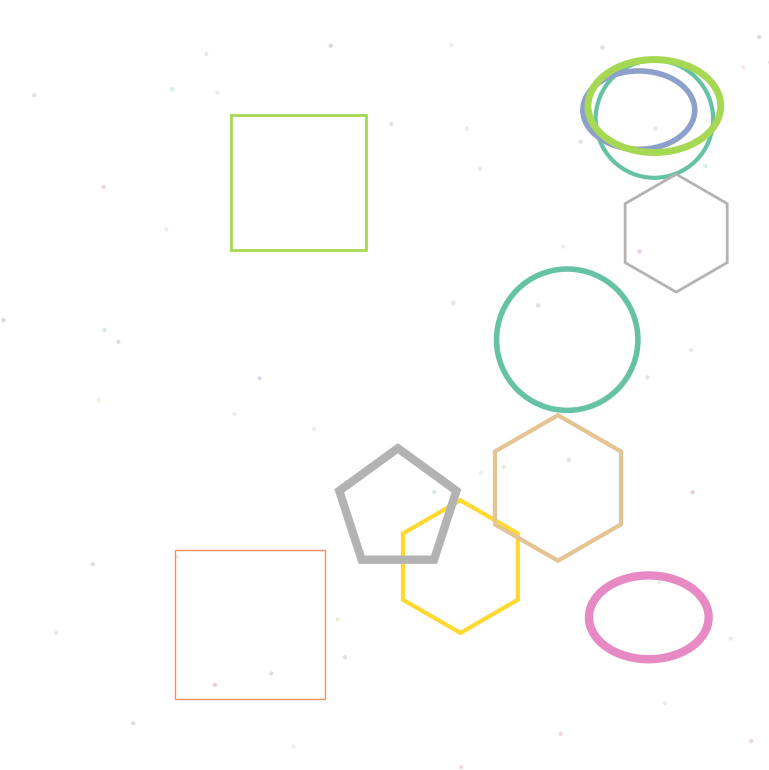[{"shape": "circle", "thickness": 1.5, "radius": 0.38, "center": [0.85, 0.845]}, {"shape": "circle", "thickness": 2, "radius": 0.46, "center": [0.737, 0.559]}, {"shape": "square", "thickness": 0.5, "radius": 0.48, "center": [0.325, 0.189]}, {"shape": "oval", "thickness": 2, "radius": 0.36, "center": [0.83, 0.857]}, {"shape": "oval", "thickness": 3, "radius": 0.39, "center": [0.843, 0.198]}, {"shape": "square", "thickness": 1, "radius": 0.44, "center": [0.388, 0.763]}, {"shape": "oval", "thickness": 2.5, "radius": 0.43, "center": [0.85, 0.862]}, {"shape": "hexagon", "thickness": 1.5, "radius": 0.43, "center": [0.598, 0.264]}, {"shape": "hexagon", "thickness": 1.5, "radius": 0.47, "center": [0.725, 0.366]}, {"shape": "pentagon", "thickness": 3, "radius": 0.4, "center": [0.517, 0.338]}, {"shape": "hexagon", "thickness": 1, "radius": 0.38, "center": [0.878, 0.697]}]